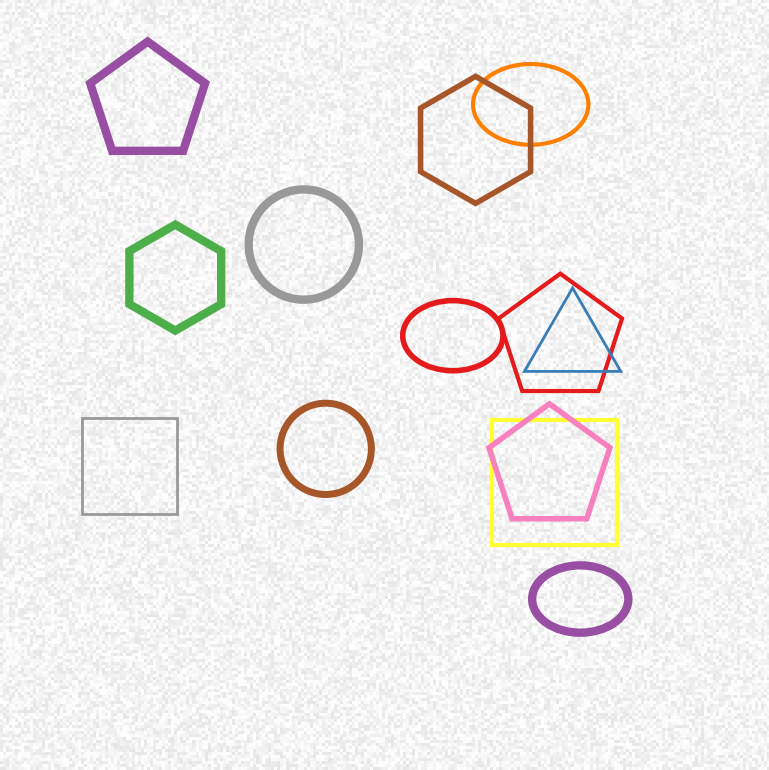[{"shape": "oval", "thickness": 2, "radius": 0.33, "center": [0.588, 0.564]}, {"shape": "pentagon", "thickness": 1.5, "radius": 0.42, "center": [0.728, 0.56]}, {"shape": "triangle", "thickness": 1, "radius": 0.36, "center": [0.744, 0.554]}, {"shape": "hexagon", "thickness": 3, "radius": 0.34, "center": [0.228, 0.639]}, {"shape": "oval", "thickness": 3, "radius": 0.31, "center": [0.754, 0.222]}, {"shape": "pentagon", "thickness": 3, "radius": 0.39, "center": [0.192, 0.868]}, {"shape": "oval", "thickness": 1.5, "radius": 0.37, "center": [0.689, 0.864]}, {"shape": "square", "thickness": 1.5, "radius": 0.4, "center": [0.72, 0.373]}, {"shape": "circle", "thickness": 2.5, "radius": 0.3, "center": [0.423, 0.417]}, {"shape": "hexagon", "thickness": 2, "radius": 0.41, "center": [0.618, 0.818]}, {"shape": "pentagon", "thickness": 2, "radius": 0.41, "center": [0.714, 0.393]}, {"shape": "circle", "thickness": 3, "radius": 0.36, "center": [0.395, 0.682]}, {"shape": "square", "thickness": 1, "radius": 0.31, "center": [0.168, 0.394]}]